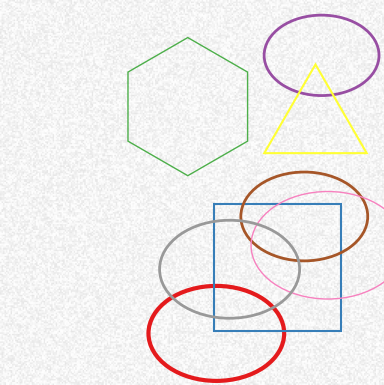[{"shape": "oval", "thickness": 3, "radius": 0.88, "center": [0.562, 0.134]}, {"shape": "square", "thickness": 1.5, "radius": 0.83, "center": [0.721, 0.306]}, {"shape": "hexagon", "thickness": 1, "radius": 0.9, "center": [0.488, 0.723]}, {"shape": "oval", "thickness": 2, "radius": 0.75, "center": [0.835, 0.856]}, {"shape": "triangle", "thickness": 1.5, "radius": 0.77, "center": [0.819, 0.679]}, {"shape": "oval", "thickness": 2, "radius": 0.82, "center": [0.79, 0.438]}, {"shape": "oval", "thickness": 1, "radius": 1.0, "center": [0.852, 0.363]}, {"shape": "oval", "thickness": 2, "radius": 0.91, "center": [0.596, 0.301]}]